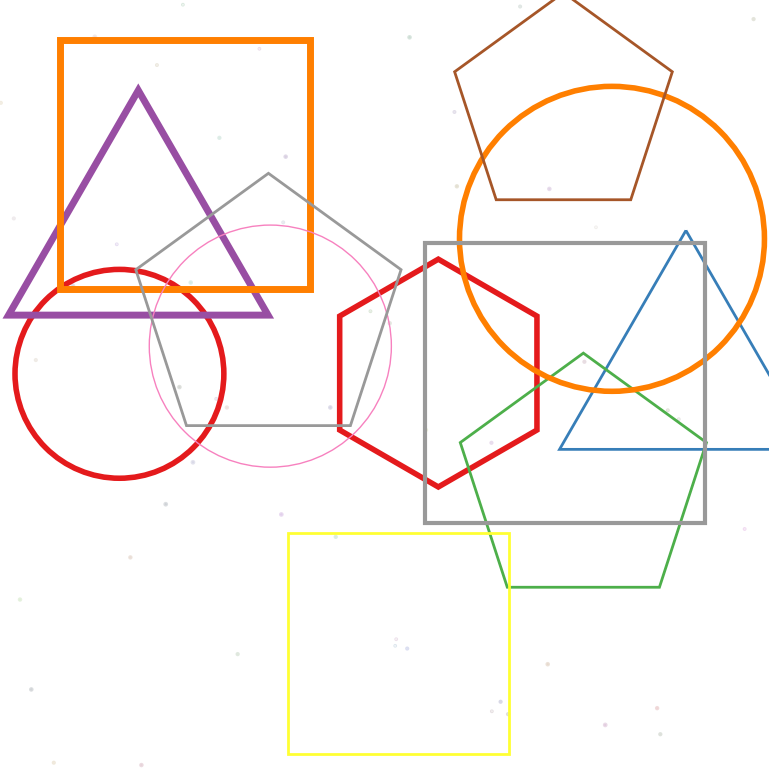[{"shape": "circle", "thickness": 2, "radius": 0.68, "center": [0.155, 0.515]}, {"shape": "hexagon", "thickness": 2, "radius": 0.74, "center": [0.569, 0.515]}, {"shape": "triangle", "thickness": 1, "radius": 0.95, "center": [0.891, 0.511]}, {"shape": "pentagon", "thickness": 1, "radius": 0.84, "center": [0.758, 0.373]}, {"shape": "triangle", "thickness": 2.5, "radius": 0.97, "center": [0.18, 0.688]}, {"shape": "square", "thickness": 2.5, "radius": 0.81, "center": [0.24, 0.786]}, {"shape": "circle", "thickness": 2, "radius": 0.99, "center": [0.795, 0.69]}, {"shape": "square", "thickness": 1, "radius": 0.72, "center": [0.518, 0.164]}, {"shape": "pentagon", "thickness": 1, "radius": 0.74, "center": [0.732, 0.861]}, {"shape": "circle", "thickness": 0.5, "radius": 0.79, "center": [0.351, 0.55]}, {"shape": "pentagon", "thickness": 1, "radius": 0.91, "center": [0.349, 0.594]}, {"shape": "square", "thickness": 1.5, "radius": 0.91, "center": [0.734, 0.503]}]